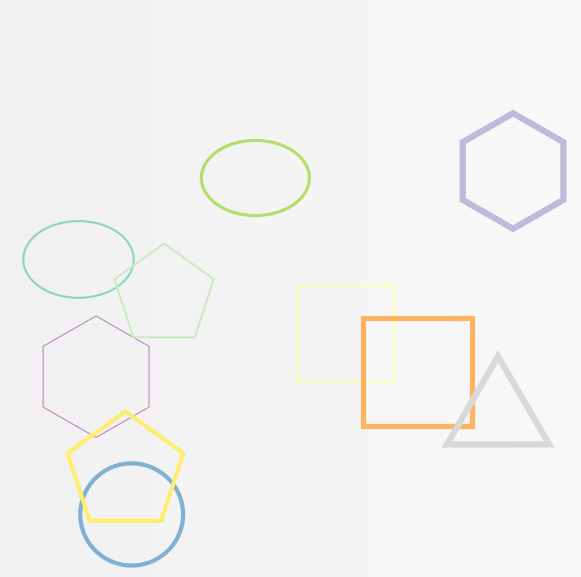[{"shape": "oval", "thickness": 1, "radius": 0.47, "center": [0.135, 0.55]}, {"shape": "square", "thickness": 1, "radius": 0.42, "center": [0.595, 0.421]}, {"shape": "hexagon", "thickness": 3, "radius": 0.5, "center": [0.883, 0.703]}, {"shape": "circle", "thickness": 2, "radius": 0.44, "center": [0.227, 0.108]}, {"shape": "square", "thickness": 2.5, "radius": 0.47, "center": [0.719, 0.354]}, {"shape": "oval", "thickness": 1.5, "radius": 0.46, "center": [0.439, 0.691]}, {"shape": "triangle", "thickness": 3, "radius": 0.51, "center": [0.857, 0.28]}, {"shape": "hexagon", "thickness": 0.5, "radius": 0.53, "center": [0.165, 0.347]}, {"shape": "pentagon", "thickness": 1, "radius": 0.45, "center": [0.282, 0.488]}, {"shape": "pentagon", "thickness": 2, "radius": 0.52, "center": [0.216, 0.182]}]